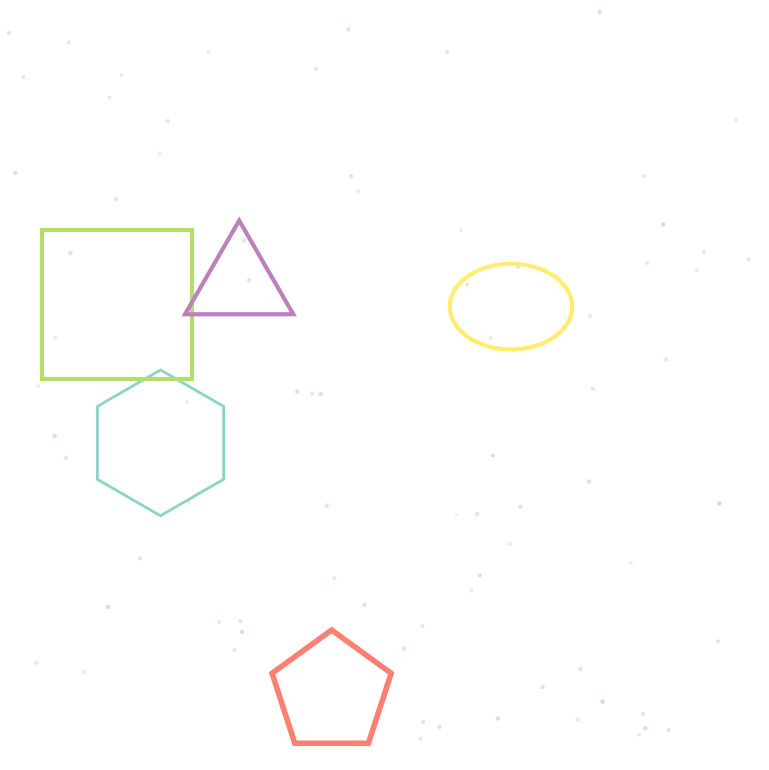[{"shape": "hexagon", "thickness": 1, "radius": 0.47, "center": [0.208, 0.425]}, {"shape": "pentagon", "thickness": 2, "radius": 0.41, "center": [0.431, 0.1]}, {"shape": "square", "thickness": 1.5, "radius": 0.49, "center": [0.152, 0.605]}, {"shape": "triangle", "thickness": 1.5, "radius": 0.41, "center": [0.311, 0.632]}, {"shape": "oval", "thickness": 1.5, "radius": 0.4, "center": [0.664, 0.602]}]